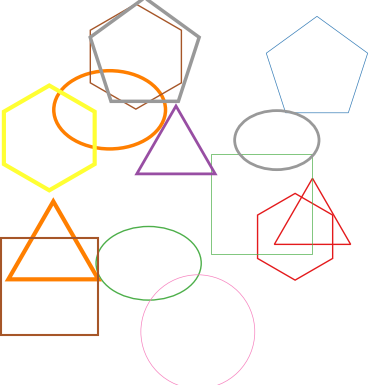[{"shape": "hexagon", "thickness": 1, "radius": 0.56, "center": [0.767, 0.385]}, {"shape": "triangle", "thickness": 1, "radius": 0.57, "center": [0.812, 0.422]}, {"shape": "pentagon", "thickness": 0.5, "radius": 0.69, "center": [0.823, 0.819]}, {"shape": "oval", "thickness": 1, "radius": 0.68, "center": [0.386, 0.316]}, {"shape": "square", "thickness": 0.5, "radius": 0.65, "center": [0.68, 0.47]}, {"shape": "triangle", "thickness": 2, "radius": 0.59, "center": [0.457, 0.607]}, {"shape": "oval", "thickness": 2.5, "radius": 0.73, "center": [0.285, 0.715]}, {"shape": "triangle", "thickness": 3, "radius": 0.67, "center": [0.138, 0.342]}, {"shape": "hexagon", "thickness": 3, "radius": 0.68, "center": [0.128, 0.642]}, {"shape": "hexagon", "thickness": 1, "radius": 0.68, "center": [0.353, 0.853]}, {"shape": "square", "thickness": 1.5, "radius": 0.63, "center": [0.129, 0.256]}, {"shape": "circle", "thickness": 0.5, "radius": 0.74, "center": [0.514, 0.138]}, {"shape": "pentagon", "thickness": 2.5, "radius": 0.74, "center": [0.376, 0.857]}, {"shape": "oval", "thickness": 2, "radius": 0.55, "center": [0.719, 0.636]}]